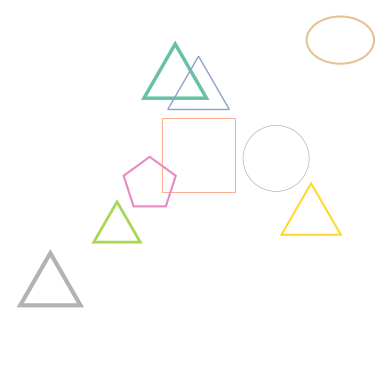[{"shape": "triangle", "thickness": 2.5, "radius": 0.47, "center": [0.455, 0.792]}, {"shape": "square", "thickness": 0.5, "radius": 0.48, "center": [0.516, 0.597]}, {"shape": "triangle", "thickness": 1, "radius": 0.46, "center": [0.516, 0.762]}, {"shape": "pentagon", "thickness": 1.5, "radius": 0.36, "center": [0.389, 0.521]}, {"shape": "triangle", "thickness": 2, "radius": 0.35, "center": [0.304, 0.406]}, {"shape": "triangle", "thickness": 1.5, "radius": 0.45, "center": [0.808, 0.435]}, {"shape": "oval", "thickness": 1.5, "radius": 0.44, "center": [0.884, 0.896]}, {"shape": "circle", "thickness": 0.5, "radius": 0.43, "center": [0.717, 0.589]}, {"shape": "triangle", "thickness": 3, "radius": 0.45, "center": [0.131, 0.252]}]